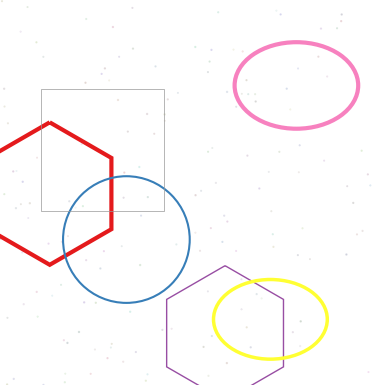[{"shape": "hexagon", "thickness": 3, "radius": 0.93, "center": [0.129, 0.497]}, {"shape": "circle", "thickness": 1.5, "radius": 0.82, "center": [0.328, 0.378]}, {"shape": "hexagon", "thickness": 1, "radius": 0.88, "center": [0.585, 0.135]}, {"shape": "oval", "thickness": 2.5, "radius": 0.74, "center": [0.702, 0.171]}, {"shape": "oval", "thickness": 3, "radius": 0.8, "center": [0.77, 0.778]}, {"shape": "square", "thickness": 0.5, "radius": 0.79, "center": [0.266, 0.611]}]